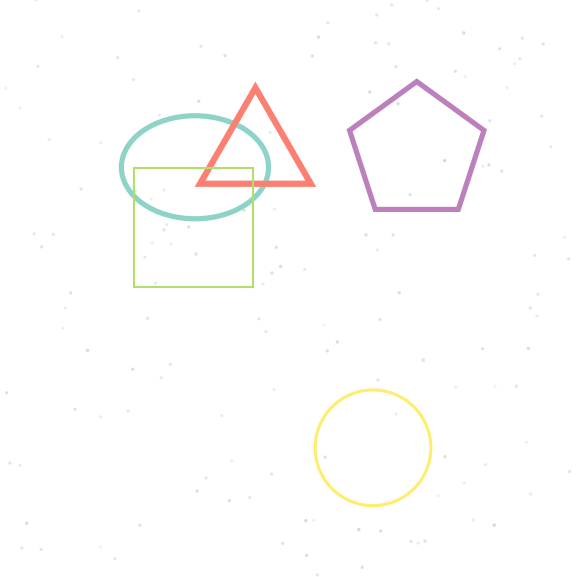[{"shape": "oval", "thickness": 2.5, "radius": 0.64, "center": [0.338, 0.709]}, {"shape": "triangle", "thickness": 3, "radius": 0.55, "center": [0.442, 0.736]}, {"shape": "square", "thickness": 1, "radius": 0.51, "center": [0.335, 0.606]}, {"shape": "pentagon", "thickness": 2.5, "radius": 0.61, "center": [0.722, 0.736]}, {"shape": "circle", "thickness": 1.5, "radius": 0.5, "center": [0.646, 0.224]}]